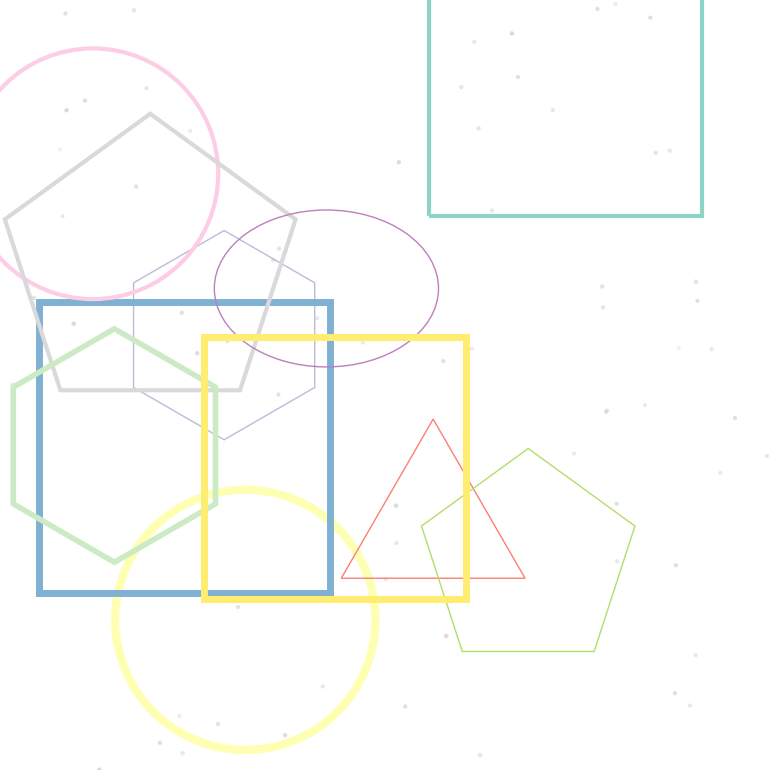[{"shape": "square", "thickness": 1.5, "radius": 0.88, "center": [0.734, 0.897]}, {"shape": "circle", "thickness": 3, "radius": 0.85, "center": [0.319, 0.195]}, {"shape": "hexagon", "thickness": 0.5, "radius": 0.68, "center": [0.291, 0.565]}, {"shape": "triangle", "thickness": 0.5, "radius": 0.69, "center": [0.563, 0.318]}, {"shape": "square", "thickness": 2.5, "radius": 0.94, "center": [0.24, 0.419]}, {"shape": "pentagon", "thickness": 0.5, "radius": 0.73, "center": [0.686, 0.272]}, {"shape": "circle", "thickness": 1.5, "radius": 0.81, "center": [0.121, 0.774]}, {"shape": "pentagon", "thickness": 1.5, "radius": 0.99, "center": [0.195, 0.654]}, {"shape": "oval", "thickness": 0.5, "radius": 0.73, "center": [0.424, 0.625]}, {"shape": "hexagon", "thickness": 2, "radius": 0.76, "center": [0.149, 0.421]}, {"shape": "square", "thickness": 2.5, "radius": 0.85, "center": [0.435, 0.392]}]